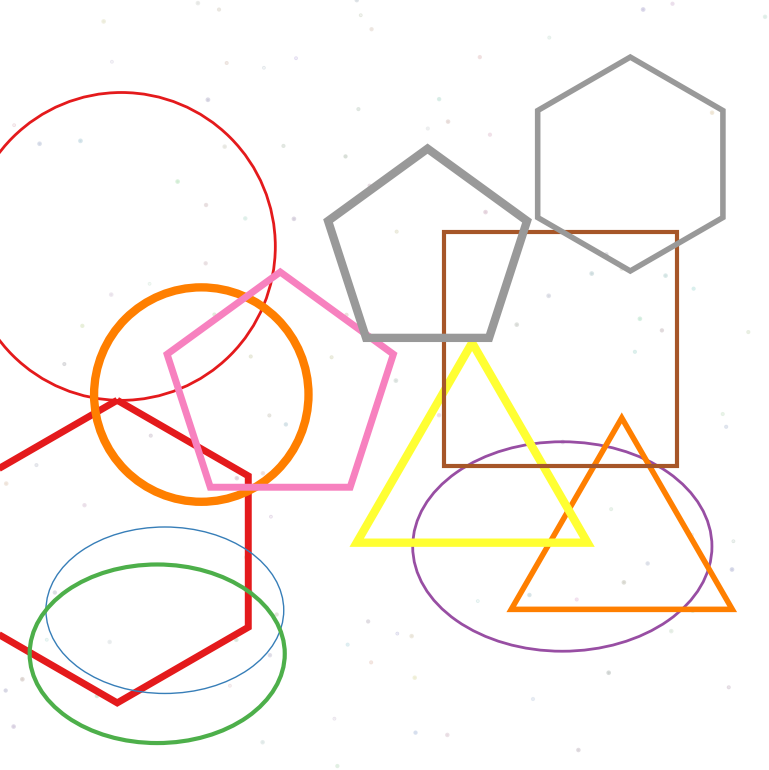[{"shape": "hexagon", "thickness": 2.5, "radius": 0.98, "center": [0.152, 0.284]}, {"shape": "circle", "thickness": 1, "radius": 1.0, "center": [0.158, 0.68]}, {"shape": "oval", "thickness": 0.5, "radius": 0.77, "center": [0.214, 0.207]}, {"shape": "oval", "thickness": 1.5, "radius": 0.83, "center": [0.204, 0.151]}, {"shape": "oval", "thickness": 1, "radius": 0.97, "center": [0.73, 0.29]}, {"shape": "circle", "thickness": 3, "radius": 0.7, "center": [0.261, 0.488]}, {"shape": "triangle", "thickness": 2, "radius": 0.83, "center": [0.807, 0.291]}, {"shape": "triangle", "thickness": 3, "radius": 0.87, "center": [0.613, 0.382]}, {"shape": "square", "thickness": 1.5, "radius": 0.76, "center": [0.728, 0.547]}, {"shape": "pentagon", "thickness": 2.5, "radius": 0.77, "center": [0.364, 0.492]}, {"shape": "hexagon", "thickness": 2, "radius": 0.69, "center": [0.819, 0.787]}, {"shape": "pentagon", "thickness": 3, "radius": 0.68, "center": [0.555, 0.671]}]